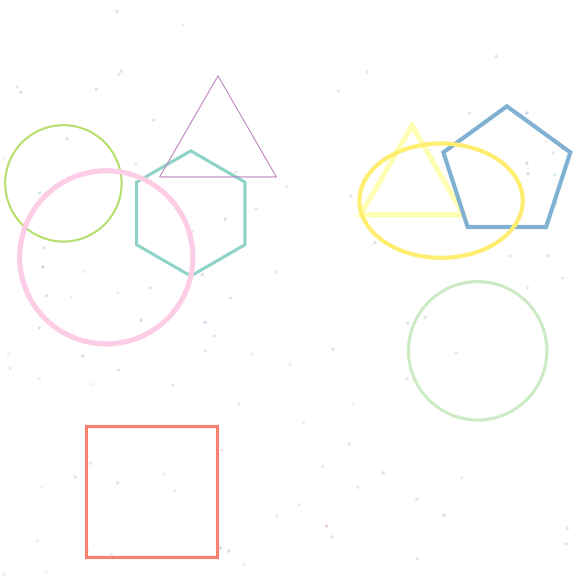[{"shape": "hexagon", "thickness": 1.5, "radius": 0.54, "center": [0.33, 0.63]}, {"shape": "triangle", "thickness": 2.5, "radius": 0.51, "center": [0.714, 0.679]}, {"shape": "square", "thickness": 1.5, "radius": 0.57, "center": [0.263, 0.148]}, {"shape": "pentagon", "thickness": 2, "radius": 0.58, "center": [0.878, 0.7]}, {"shape": "circle", "thickness": 1, "radius": 0.5, "center": [0.11, 0.682]}, {"shape": "circle", "thickness": 2.5, "radius": 0.75, "center": [0.184, 0.554]}, {"shape": "triangle", "thickness": 0.5, "radius": 0.58, "center": [0.377, 0.751]}, {"shape": "circle", "thickness": 1.5, "radius": 0.6, "center": [0.827, 0.392]}, {"shape": "oval", "thickness": 2, "radius": 0.71, "center": [0.764, 0.652]}]